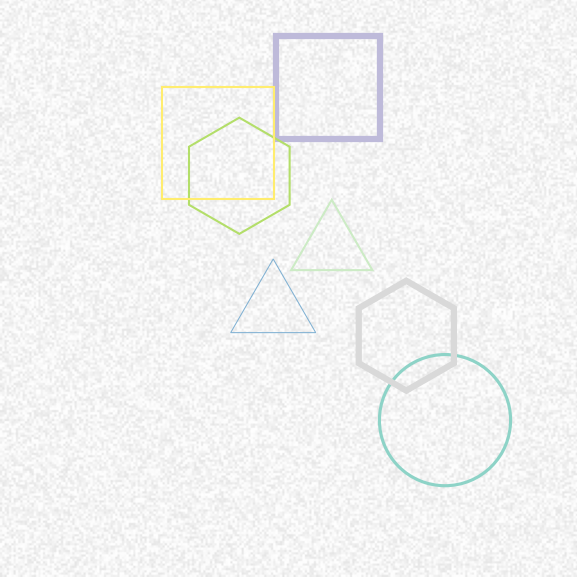[{"shape": "circle", "thickness": 1.5, "radius": 0.57, "center": [0.771, 0.272]}, {"shape": "square", "thickness": 3, "radius": 0.45, "center": [0.569, 0.848]}, {"shape": "triangle", "thickness": 0.5, "radius": 0.43, "center": [0.473, 0.466]}, {"shape": "hexagon", "thickness": 1, "radius": 0.5, "center": [0.414, 0.695]}, {"shape": "hexagon", "thickness": 3, "radius": 0.48, "center": [0.704, 0.418]}, {"shape": "triangle", "thickness": 1, "radius": 0.41, "center": [0.574, 0.572]}, {"shape": "square", "thickness": 1, "radius": 0.48, "center": [0.377, 0.751]}]